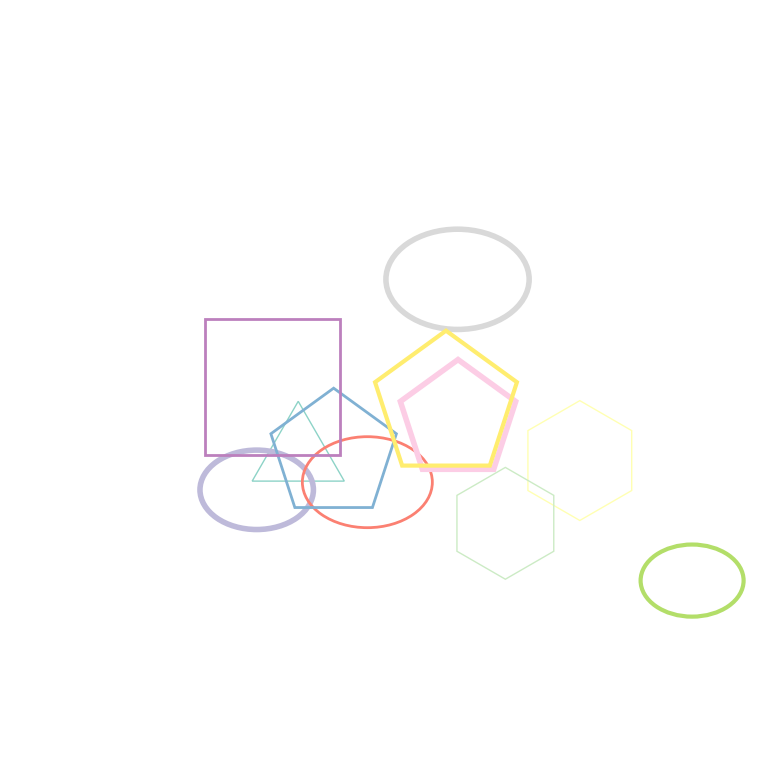[{"shape": "triangle", "thickness": 0.5, "radius": 0.35, "center": [0.387, 0.41]}, {"shape": "hexagon", "thickness": 0.5, "radius": 0.39, "center": [0.753, 0.402]}, {"shape": "oval", "thickness": 2, "radius": 0.37, "center": [0.333, 0.364]}, {"shape": "oval", "thickness": 1, "radius": 0.42, "center": [0.477, 0.374]}, {"shape": "pentagon", "thickness": 1, "radius": 0.43, "center": [0.433, 0.41]}, {"shape": "oval", "thickness": 1.5, "radius": 0.33, "center": [0.899, 0.246]}, {"shape": "pentagon", "thickness": 2, "radius": 0.39, "center": [0.595, 0.454]}, {"shape": "oval", "thickness": 2, "radius": 0.46, "center": [0.594, 0.637]}, {"shape": "square", "thickness": 1, "radius": 0.44, "center": [0.354, 0.498]}, {"shape": "hexagon", "thickness": 0.5, "radius": 0.36, "center": [0.656, 0.32]}, {"shape": "pentagon", "thickness": 1.5, "radius": 0.48, "center": [0.579, 0.474]}]